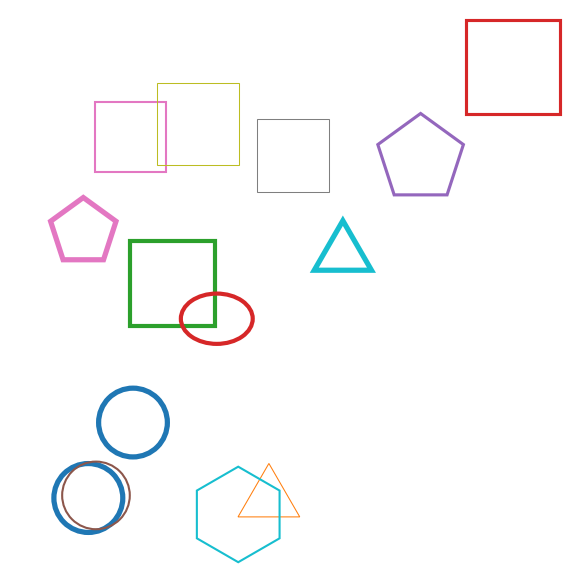[{"shape": "circle", "thickness": 2.5, "radius": 0.3, "center": [0.153, 0.137]}, {"shape": "circle", "thickness": 2.5, "radius": 0.3, "center": [0.23, 0.267]}, {"shape": "triangle", "thickness": 0.5, "radius": 0.31, "center": [0.466, 0.135]}, {"shape": "square", "thickness": 2, "radius": 0.37, "center": [0.299, 0.508]}, {"shape": "oval", "thickness": 2, "radius": 0.31, "center": [0.375, 0.447]}, {"shape": "square", "thickness": 1.5, "radius": 0.41, "center": [0.888, 0.883]}, {"shape": "pentagon", "thickness": 1.5, "radius": 0.39, "center": [0.728, 0.725]}, {"shape": "circle", "thickness": 1, "radius": 0.29, "center": [0.166, 0.141]}, {"shape": "pentagon", "thickness": 2.5, "radius": 0.3, "center": [0.144, 0.598]}, {"shape": "square", "thickness": 1, "radius": 0.31, "center": [0.226, 0.762]}, {"shape": "square", "thickness": 0.5, "radius": 0.31, "center": [0.507, 0.73]}, {"shape": "square", "thickness": 0.5, "radius": 0.36, "center": [0.343, 0.785]}, {"shape": "triangle", "thickness": 2.5, "radius": 0.29, "center": [0.594, 0.56]}, {"shape": "hexagon", "thickness": 1, "radius": 0.41, "center": [0.412, 0.108]}]